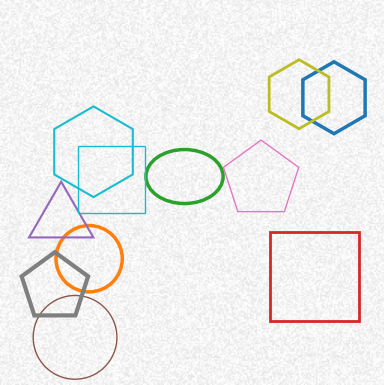[{"shape": "hexagon", "thickness": 2.5, "radius": 0.47, "center": [0.868, 0.746]}, {"shape": "circle", "thickness": 2.5, "radius": 0.43, "center": [0.231, 0.328]}, {"shape": "oval", "thickness": 2.5, "radius": 0.5, "center": [0.479, 0.541]}, {"shape": "square", "thickness": 2, "radius": 0.58, "center": [0.817, 0.282]}, {"shape": "triangle", "thickness": 1.5, "radius": 0.48, "center": [0.159, 0.432]}, {"shape": "circle", "thickness": 1, "radius": 0.54, "center": [0.195, 0.124]}, {"shape": "pentagon", "thickness": 1, "radius": 0.51, "center": [0.678, 0.533]}, {"shape": "pentagon", "thickness": 3, "radius": 0.45, "center": [0.143, 0.254]}, {"shape": "hexagon", "thickness": 2, "radius": 0.45, "center": [0.777, 0.755]}, {"shape": "hexagon", "thickness": 1.5, "radius": 0.59, "center": [0.243, 0.606]}, {"shape": "square", "thickness": 1, "radius": 0.44, "center": [0.29, 0.534]}]